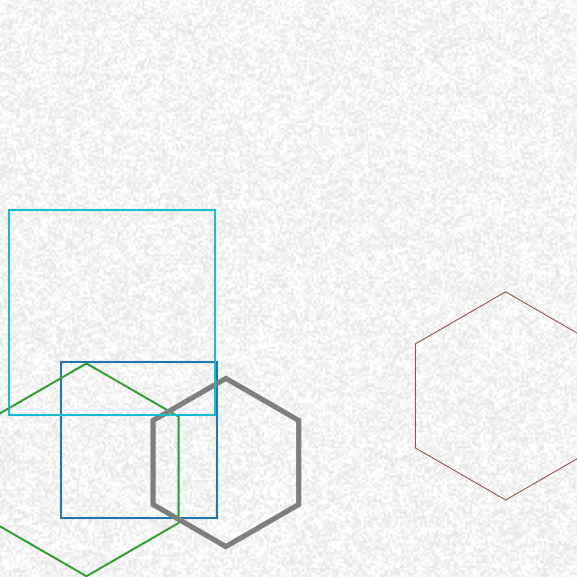[{"shape": "square", "thickness": 1, "radius": 0.68, "center": [0.241, 0.237]}, {"shape": "hexagon", "thickness": 1, "radius": 0.92, "center": [0.15, 0.186]}, {"shape": "hexagon", "thickness": 0.5, "radius": 0.9, "center": [0.876, 0.314]}, {"shape": "hexagon", "thickness": 2.5, "radius": 0.73, "center": [0.391, 0.198]}, {"shape": "square", "thickness": 1, "radius": 0.89, "center": [0.194, 0.458]}]